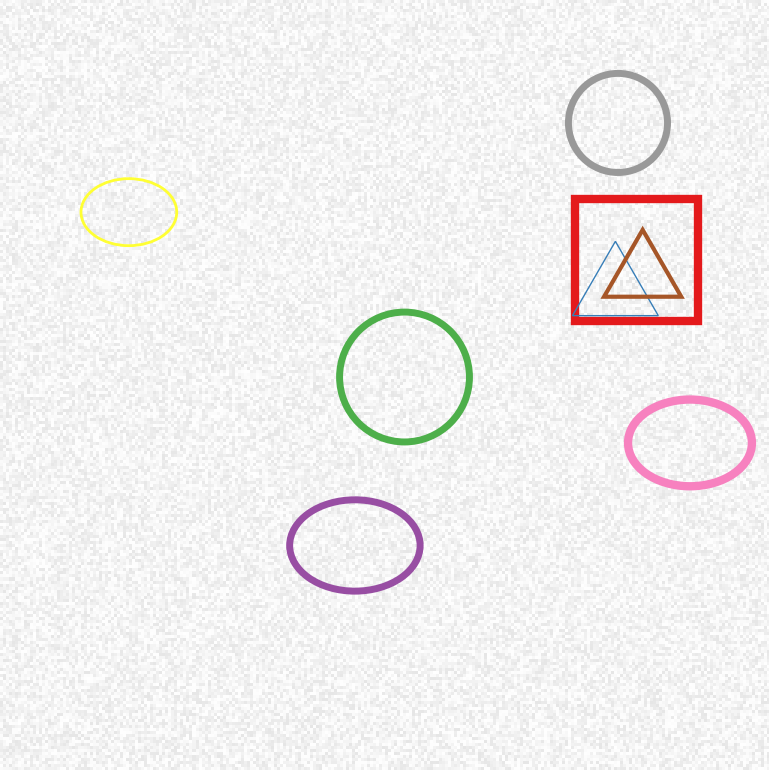[{"shape": "square", "thickness": 3, "radius": 0.4, "center": [0.827, 0.662]}, {"shape": "triangle", "thickness": 0.5, "radius": 0.32, "center": [0.799, 0.622]}, {"shape": "circle", "thickness": 2.5, "radius": 0.42, "center": [0.525, 0.51]}, {"shape": "oval", "thickness": 2.5, "radius": 0.42, "center": [0.461, 0.292]}, {"shape": "oval", "thickness": 1, "radius": 0.31, "center": [0.167, 0.724]}, {"shape": "triangle", "thickness": 1.5, "radius": 0.29, "center": [0.835, 0.644]}, {"shape": "oval", "thickness": 3, "radius": 0.4, "center": [0.896, 0.425]}, {"shape": "circle", "thickness": 2.5, "radius": 0.32, "center": [0.803, 0.84]}]